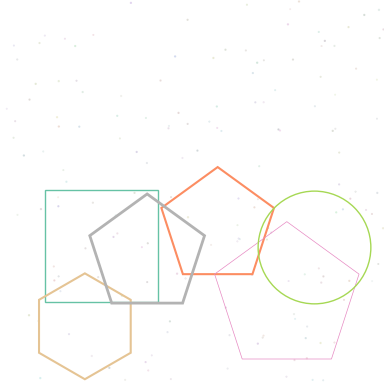[{"shape": "square", "thickness": 1, "radius": 0.73, "center": [0.264, 0.361]}, {"shape": "pentagon", "thickness": 1.5, "radius": 0.77, "center": [0.565, 0.412]}, {"shape": "pentagon", "thickness": 0.5, "radius": 0.99, "center": [0.745, 0.227]}, {"shape": "circle", "thickness": 1, "radius": 0.73, "center": [0.817, 0.357]}, {"shape": "hexagon", "thickness": 1.5, "radius": 0.69, "center": [0.22, 0.152]}, {"shape": "pentagon", "thickness": 2, "radius": 0.78, "center": [0.382, 0.339]}]